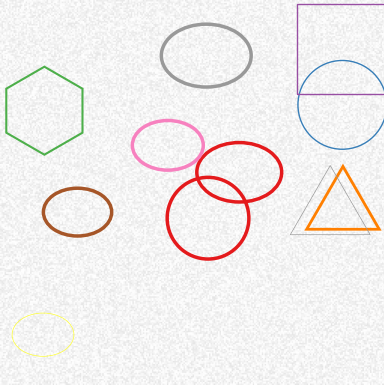[{"shape": "oval", "thickness": 2.5, "radius": 0.55, "center": [0.621, 0.553]}, {"shape": "circle", "thickness": 2.5, "radius": 0.53, "center": [0.54, 0.433]}, {"shape": "circle", "thickness": 1, "radius": 0.58, "center": [0.889, 0.728]}, {"shape": "hexagon", "thickness": 1.5, "radius": 0.57, "center": [0.115, 0.712]}, {"shape": "square", "thickness": 1, "radius": 0.59, "center": [0.89, 0.873]}, {"shape": "triangle", "thickness": 2, "radius": 0.54, "center": [0.891, 0.459]}, {"shape": "oval", "thickness": 0.5, "radius": 0.4, "center": [0.112, 0.131]}, {"shape": "oval", "thickness": 2.5, "radius": 0.44, "center": [0.201, 0.449]}, {"shape": "oval", "thickness": 2.5, "radius": 0.46, "center": [0.436, 0.623]}, {"shape": "oval", "thickness": 2.5, "radius": 0.58, "center": [0.536, 0.856]}, {"shape": "triangle", "thickness": 0.5, "radius": 0.6, "center": [0.858, 0.45]}]